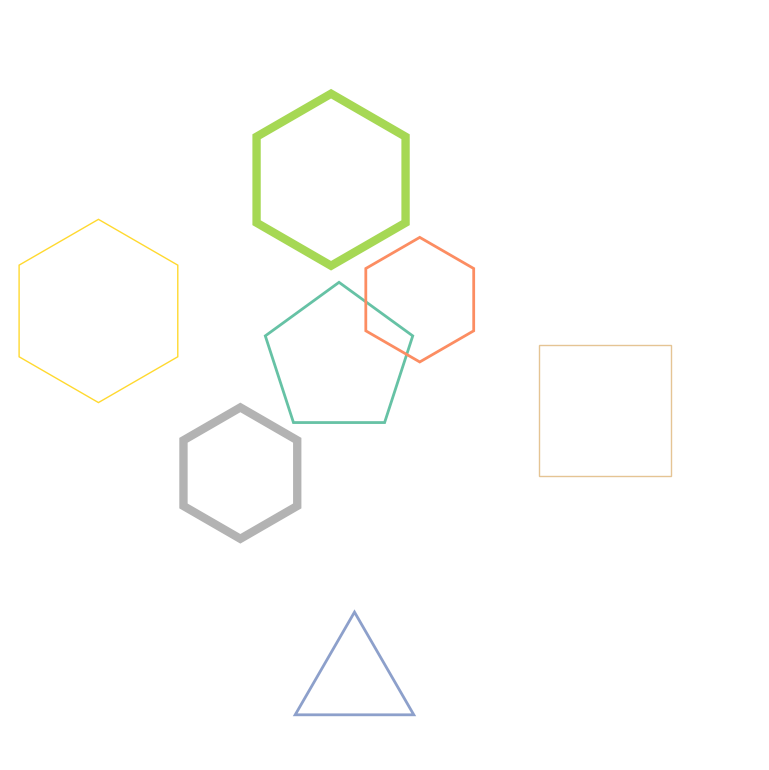[{"shape": "pentagon", "thickness": 1, "radius": 0.5, "center": [0.44, 0.533]}, {"shape": "hexagon", "thickness": 1, "radius": 0.4, "center": [0.545, 0.611]}, {"shape": "triangle", "thickness": 1, "radius": 0.44, "center": [0.46, 0.116]}, {"shape": "hexagon", "thickness": 3, "radius": 0.56, "center": [0.43, 0.767]}, {"shape": "hexagon", "thickness": 0.5, "radius": 0.59, "center": [0.128, 0.596]}, {"shape": "square", "thickness": 0.5, "radius": 0.43, "center": [0.786, 0.467]}, {"shape": "hexagon", "thickness": 3, "radius": 0.43, "center": [0.312, 0.386]}]